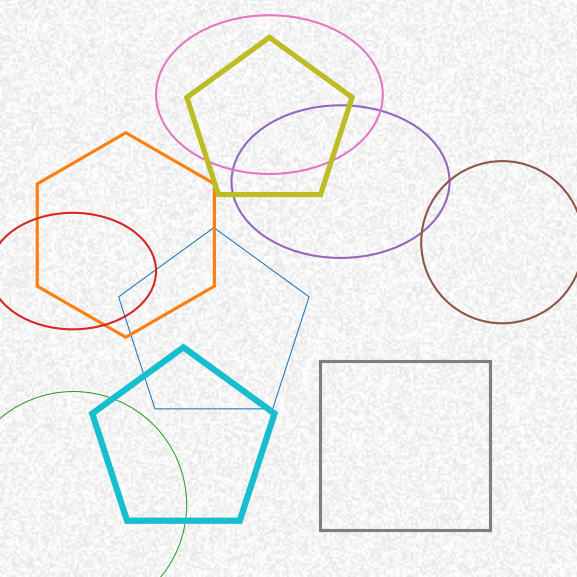[{"shape": "pentagon", "thickness": 0.5, "radius": 0.87, "center": [0.37, 0.431]}, {"shape": "hexagon", "thickness": 1.5, "radius": 0.89, "center": [0.218, 0.592]}, {"shape": "circle", "thickness": 0.5, "radius": 0.98, "center": [0.127, 0.125]}, {"shape": "oval", "thickness": 1, "radius": 0.72, "center": [0.126, 0.53]}, {"shape": "oval", "thickness": 1, "radius": 0.94, "center": [0.59, 0.685]}, {"shape": "circle", "thickness": 1, "radius": 0.7, "center": [0.87, 0.58]}, {"shape": "oval", "thickness": 1, "radius": 0.98, "center": [0.467, 0.835]}, {"shape": "square", "thickness": 1.5, "radius": 0.73, "center": [0.701, 0.228]}, {"shape": "pentagon", "thickness": 2.5, "radius": 0.75, "center": [0.467, 0.784]}, {"shape": "pentagon", "thickness": 3, "radius": 0.83, "center": [0.318, 0.232]}]